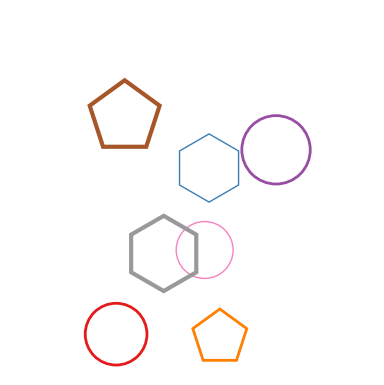[{"shape": "circle", "thickness": 2, "radius": 0.4, "center": [0.302, 0.132]}, {"shape": "hexagon", "thickness": 1, "radius": 0.44, "center": [0.543, 0.564]}, {"shape": "circle", "thickness": 2, "radius": 0.44, "center": [0.717, 0.611]}, {"shape": "pentagon", "thickness": 2, "radius": 0.37, "center": [0.571, 0.124]}, {"shape": "pentagon", "thickness": 3, "radius": 0.48, "center": [0.324, 0.696]}, {"shape": "circle", "thickness": 1, "radius": 0.37, "center": [0.532, 0.351]}, {"shape": "hexagon", "thickness": 3, "radius": 0.49, "center": [0.425, 0.342]}]